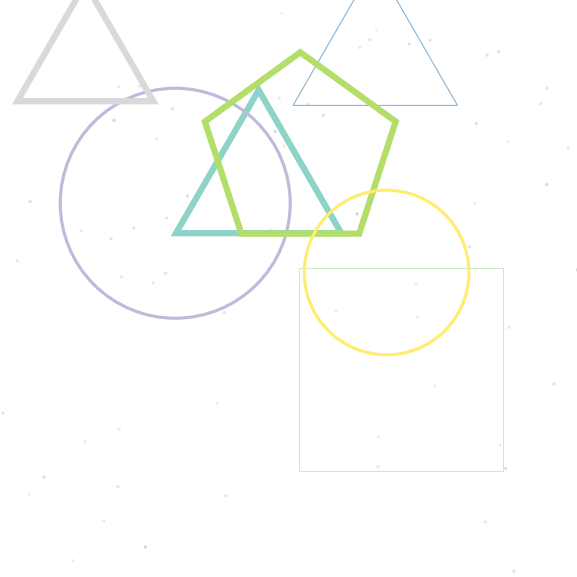[{"shape": "triangle", "thickness": 3, "radius": 0.83, "center": [0.448, 0.678]}, {"shape": "circle", "thickness": 1.5, "radius": 1.0, "center": [0.303, 0.647]}, {"shape": "triangle", "thickness": 0.5, "radius": 0.82, "center": [0.65, 0.899]}, {"shape": "pentagon", "thickness": 3, "radius": 0.87, "center": [0.52, 0.735]}, {"shape": "triangle", "thickness": 3, "radius": 0.68, "center": [0.148, 0.892]}, {"shape": "square", "thickness": 0.5, "radius": 0.88, "center": [0.694, 0.359]}, {"shape": "circle", "thickness": 1.5, "radius": 0.71, "center": [0.669, 0.527]}]